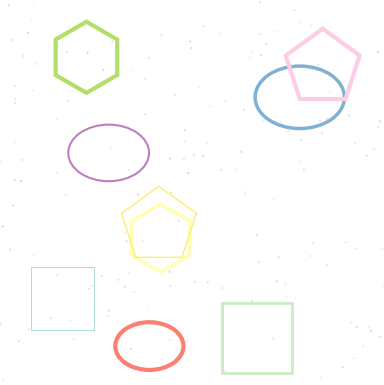[{"shape": "square", "thickness": 0.5, "radius": 0.41, "center": [0.162, 0.226]}, {"shape": "hexagon", "thickness": 2.5, "radius": 0.44, "center": [0.417, 0.382]}, {"shape": "oval", "thickness": 3, "radius": 0.44, "center": [0.388, 0.101]}, {"shape": "oval", "thickness": 2.5, "radius": 0.58, "center": [0.779, 0.747]}, {"shape": "hexagon", "thickness": 3, "radius": 0.46, "center": [0.225, 0.851]}, {"shape": "pentagon", "thickness": 3, "radius": 0.5, "center": [0.838, 0.825]}, {"shape": "oval", "thickness": 1.5, "radius": 0.52, "center": [0.282, 0.603]}, {"shape": "square", "thickness": 2, "radius": 0.45, "center": [0.668, 0.122]}, {"shape": "pentagon", "thickness": 1, "radius": 0.51, "center": [0.413, 0.414]}]